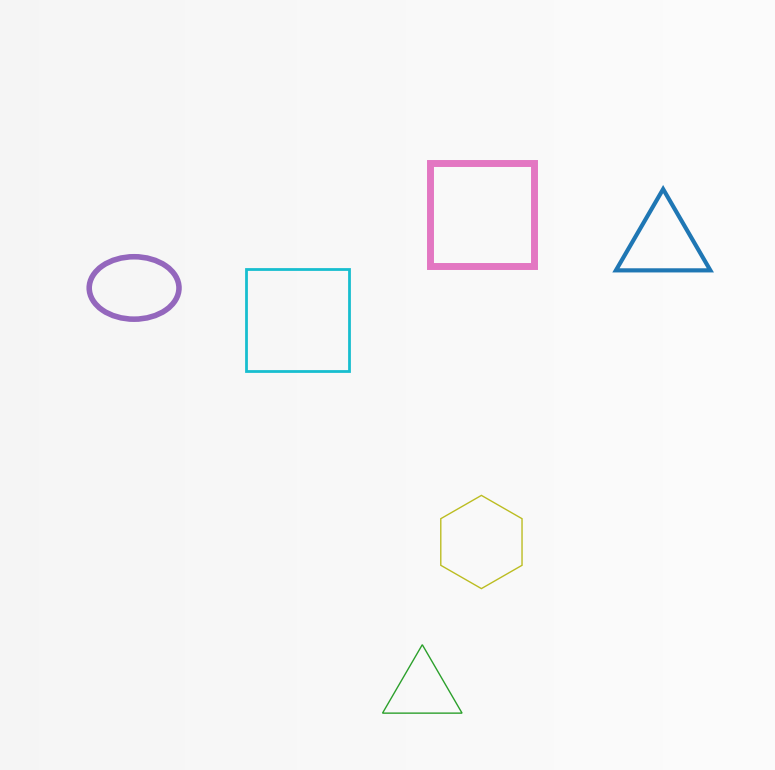[{"shape": "triangle", "thickness": 1.5, "radius": 0.35, "center": [0.856, 0.684]}, {"shape": "triangle", "thickness": 0.5, "radius": 0.3, "center": [0.545, 0.103]}, {"shape": "oval", "thickness": 2, "radius": 0.29, "center": [0.173, 0.626]}, {"shape": "square", "thickness": 2.5, "radius": 0.34, "center": [0.622, 0.721]}, {"shape": "hexagon", "thickness": 0.5, "radius": 0.3, "center": [0.621, 0.296]}, {"shape": "square", "thickness": 1, "radius": 0.33, "center": [0.384, 0.585]}]